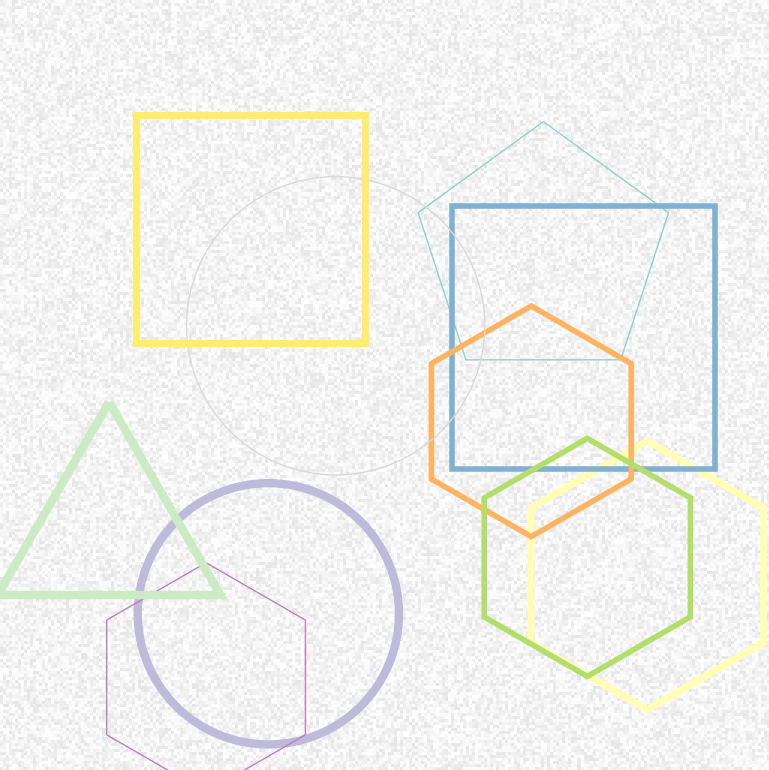[{"shape": "pentagon", "thickness": 0.5, "radius": 0.86, "center": [0.706, 0.671]}, {"shape": "hexagon", "thickness": 2.5, "radius": 0.87, "center": [0.841, 0.253]}, {"shape": "circle", "thickness": 3, "radius": 0.85, "center": [0.349, 0.203]}, {"shape": "square", "thickness": 2, "radius": 0.85, "center": [0.758, 0.561]}, {"shape": "hexagon", "thickness": 2, "radius": 0.75, "center": [0.69, 0.453]}, {"shape": "hexagon", "thickness": 2, "radius": 0.77, "center": [0.763, 0.276]}, {"shape": "circle", "thickness": 0.5, "radius": 0.97, "center": [0.436, 0.577]}, {"shape": "hexagon", "thickness": 0.5, "radius": 0.75, "center": [0.268, 0.12]}, {"shape": "triangle", "thickness": 3, "radius": 0.84, "center": [0.142, 0.311]}, {"shape": "square", "thickness": 2.5, "radius": 0.74, "center": [0.325, 0.703]}]